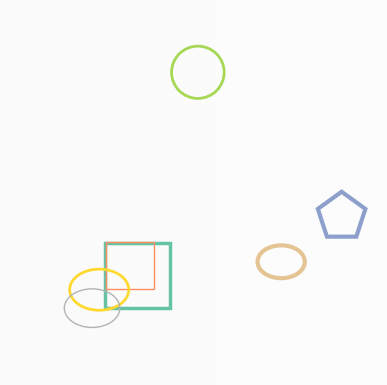[{"shape": "square", "thickness": 2.5, "radius": 0.42, "center": [0.356, 0.285]}, {"shape": "square", "thickness": 1, "radius": 0.31, "center": [0.336, 0.312]}, {"shape": "pentagon", "thickness": 3, "radius": 0.32, "center": [0.882, 0.437]}, {"shape": "circle", "thickness": 2, "radius": 0.34, "center": [0.511, 0.812]}, {"shape": "oval", "thickness": 2, "radius": 0.38, "center": [0.256, 0.248]}, {"shape": "oval", "thickness": 3, "radius": 0.3, "center": [0.726, 0.32]}, {"shape": "oval", "thickness": 1, "radius": 0.36, "center": [0.238, 0.2]}]